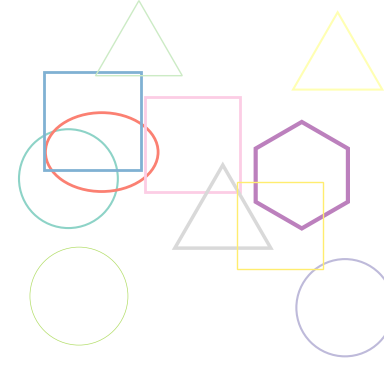[{"shape": "circle", "thickness": 1.5, "radius": 0.64, "center": [0.178, 0.536]}, {"shape": "triangle", "thickness": 1.5, "radius": 0.67, "center": [0.877, 0.834]}, {"shape": "circle", "thickness": 1.5, "radius": 0.63, "center": [0.896, 0.201]}, {"shape": "oval", "thickness": 2, "radius": 0.73, "center": [0.264, 0.605]}, {"shape": "square", "thickness": 2, "radius": 0.63, "center": [0.241, 0.685]}, {"shape": "circle", "thickness": 0.5, "radius": 0.64, "center": [0.205, 0.231]}, {"shape": "square", "thickness": 2, "radius": 0.62, "center": [0.501, 0.624]}, {"shape": "triangle", "thickness": 2.5, "radius": 0.72, "center": [0.579, 0.427]}, {"shape": "hexagon", "thickness": 3, "radius": 0.69, "center": [0.784, 0.545]}, {"shape": "triangle", "thickness": 1, "radius": 0.65, "center": [0.361, 0.868]}, {"shape": "square", "thickness": 1, "radius": 0.56, "center": [0.728, 0.414]}]